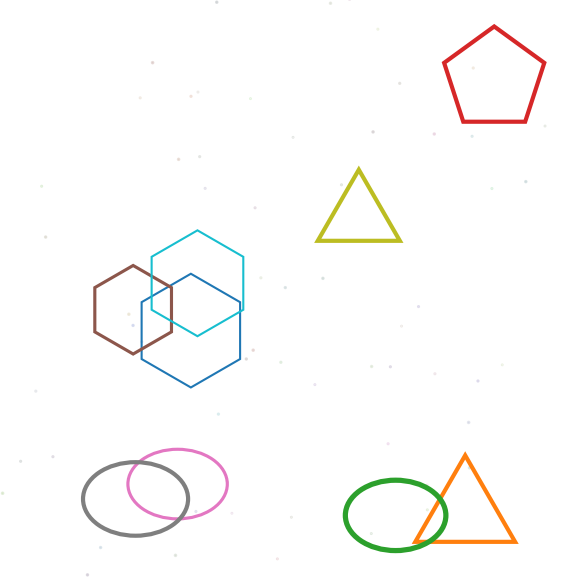[{"shape": "hexagon", "thickness": 1, "radius": 0.49, "center": [0.33, 0.427]}, {"shape": "triangle", "thickness": 2, "radius": 0.5, "center": [0.806, 0.111]}, {"shape": "oval", "thickness": 2.5, "radius": 0.44, "center": [0.685, 0.107]}, {"shape": "pentagon", "thickness": 2, "radius": 0.46, "center": [0.856, 0.862]}, {"shape": "hexagon", "thickness": 1.5, "radius": 0.38, "center": [0.231, 0.463]}, {"shape": "oval", "thickness": 1.5, "radius": 0.43, "center": [0.308, 0.161]}, {"shape": "oval", "thickness": 2, "radius": 0.45, "center": [0.235, 0.135]}, {"shape": "triangle", "thickness": 2, "radius": 0.41, "center": [0.621, 0.623]}, {"shape": "hexagon", "thickness": 1, "radius": 0.46, "center": [0.342, 0.509]}]